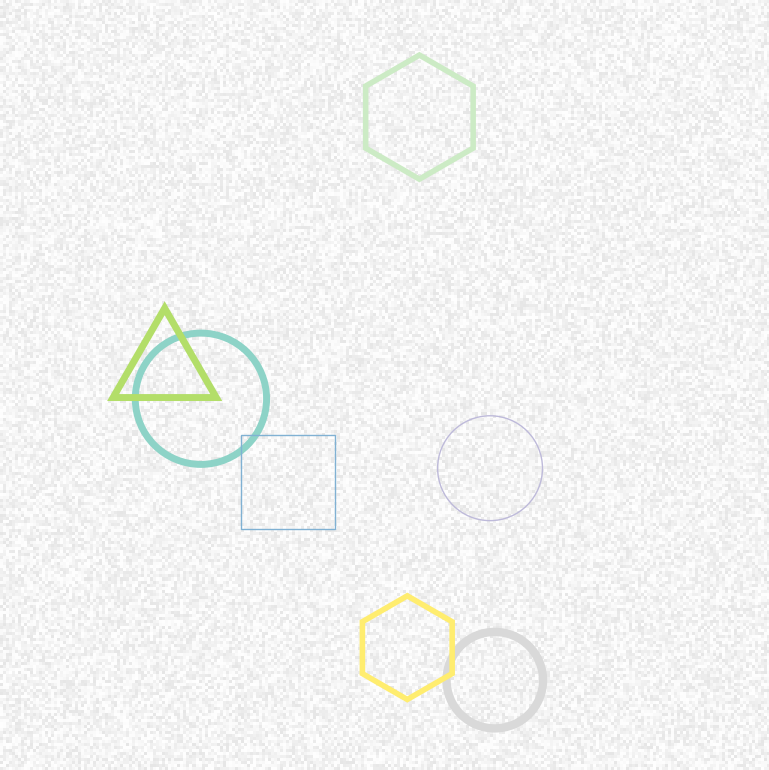[{"shape": "circle", "thickness": 2.5, "radius": 0.43, "center": [0.261, 0.482]}, {"shape": "circle", "thickness": 0.5, "radius": 0.34, "center": [0.636, 0.392]}, {"shape": "square", "thickness": 0.5, "radius": 0.31, "center": [0.374, 0.374]}, {"shape": "triangle", "thickness": 2.5, "radius": 0.39, "center": [0.214, 0.522]}, {"shape": "circle", "thickness": 3, "radius": 0.31, "center": [0.643, 0.117]}, {"shape": "hexagon", "thickness": 2, "radius": 0.4, "center": [0.545, 0.848]}, {"shape": "hexagon", "thickness": 2, "radius": 0.34, "center": [0.529, 0.159]}]